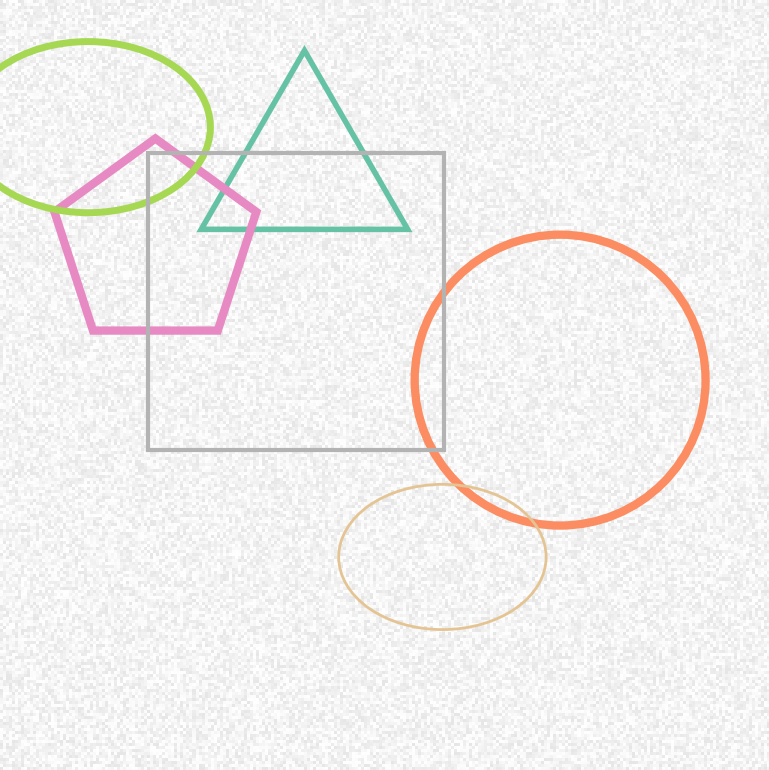[{"shape": "triangle", "thickness": 2, "radius": 0.77, "center": [0.395, 0.78]}, {"shape": "circle", "thickness": 3, "radius": 0.94, "center": [0.727, 0.506]}, {"shape": "pentagon", "thickness": 3, "radius": 0.69, "center": [0.202, 0.682]}, {"shape": "oval", "thickness": 2.5, "radius": 0.79, "center": [0.114, 0.835]}, {"shape": "oval", "thickness": 1, "radius": 0.67, "center": [0.575, 0.277]}, {"shape": "square", "thickness": 1.5, "radius": 0.96, "center": [0.384, 0.609]}]